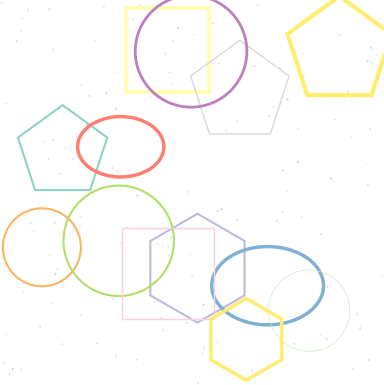[{"shape": "pentagon", "thickness": 1.5, "radius": 0.61, "center": [0.163, 0.605]}, {"shape": "square", "thickness": 3, "radius": 0.54, "center": [0.435, 0.87]}, {"shape": "hexagon", "thickness": 1.5, "radius": 0.71, "center": [0.513, 0.303]}, {"shape": "oval", "thickness": 2.5, "radius": 0.56, "center": [0.314, 0.619]}, {"shape": "oval", "thickness": 2.5, "radius": 0.73, "center": [0.695, 0.258]}, {"shape": "circle", "thickness": 1.5, "radius": 0.51, "center": [0.109, 0.358]}, {"shape": "circle", "thickness": 1.5, "radius": 0.72, "center": [0.308, 0.375]}, {"shape": "square", "thickness": 1, "radius": 0.59, "center": [0.436, 0.29]}, {"shape": "pentagon", "thickness": 1, "radius": 0.67, "center": [0.623, 0.761]}, {"shape": "circle", "thickness": 2, "radius": 0.73, "center": [0.496, 0.867]}, {"shape": "circle", "thickness": 0.5, "radius": 0.53, "center": [0.803, 0.193]}, {"shape": "pentagon", "thickness": 3, "radius": 0.71, "center": [0.882, 0.868]}, {"shape": "hexagon", "thickness": 2.5, "radius": 0.53, "center": [0.64, 0.119]}]